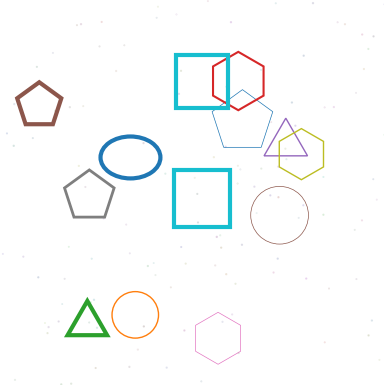[{"shape": "pentagon", "thickness": 0.5, "radius": 0.41, "center": [0.63, 0.684]}, {"shape": "oval", "thickness": 3, "radius": 0.39, "center": [0.339, 0.591]}, {"shape": "circle", "thickness": 1, "radius": 0.3, "center": [0.351, 0.182]}, {"shape": "triangle", "thickness": 3, "radius": 0.3, "center": [0.227, 0.159]}, {"shape": "hexagon", "thickness": 1.5, "radius": 0.38, "center": [0.619, 0.79]}, {"shape": "triangle", "thickness": 1, "radius": 0.33, "center": [0.742, 0.628]}, {"shape": "circle", "thickness": 0.5, "radius": 0.37, "center": [0.726, 0.441]}, {"shape": "pentagon", "thickness": 3, "radius": 0.3, "center": [0.102, 0.726]}, {"shape": "hexagon", "thickness": 0.5, "radius": 0.34, "center": [0.566, 0.121]}, {"shape": "pentagon", "thickness": 2, "radius": 0.34, "center": [0.232, 0.491]}, {"shape": "hexagon", "thickness": 1, "radius": 0.33, "center": [0.783, 0.6]}, {"shape": "square", "thickness": 3, "radius": 0.37, "center": [0.525, 0.485]}, {"shape": "square", "thickness": 3, "radius": 0.34, "center": [0.525, 0.789]}]